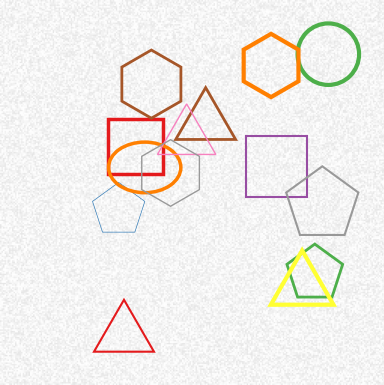[{"shape": "triangle", "thickness": 1.5, "radius": 0.45, "center": [0.322, 0.131]}, {"shape": "square", "thickness": 2.5, "radius": 0.36, "center": [0.352, 0.62]}, {"shape": "pentagon", "thickness": 0.5, "radius": 0.36, "center": [0.308, 0.455]}, {"shape": "pentagon", "thickness": 2, "radius": 0.38, "center": [0.818, 0.29]}, {"shape": "circle", "thickness": 3, "radius": 0.4, "center": [0.853, 0.859]}, {"shape": "square", "thickness": 1.5, "radius": 0.39, "center": [0.718, 0.567]}, {"shape": "hexagon", "thickness": 3, "radius": 0.41, "center": [0.704, 0.83]}, {"shape": "oval", "thickness": 2.5, "radius": 0.47, "center": [0.376, 0.565]}, {"shape": "triangle", "thickness": 3, "radius": 0.47, "center": [0.785, 0.255]}, {"shape": "triangle", "thickness": 2, "radius": 0.45, "center": [0.534, 0.683]}, {"shape": "hexagon", "thickness": 2, "radius": 0.44, "center": [0.393, 0.782]}, {"shape": "triangle", "thickness": 1, "radius": 0.44, "center": [0.485, 0.643]}, {"shape": "pentagon", "thickness": 1.5, "radius": 0.49, "center": [0.837, 0.469]}, {"shape": "hexagon", "thickness": 1, "radius": 0.43, "center": [0.443, 0.551]}]